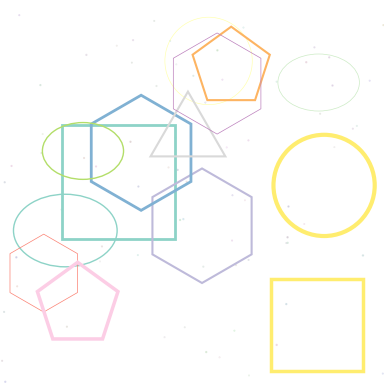[{"shape": "oval", "thickness": 1, "radius": 0.67, "center": [0.17, 0.401]}, {"shape": "square", "thickness": 2, "radius": 0.74, "center": [0.308, 0.528]}, {"shape": "circle", "thickness": 0.5, "radius": 0.57, "center": [0.542, 0.842]}, {"shape": "hexagon", "thickness": 1.5, "radius": 0.74, "center": [0.525, 0.414]}, {"shape": "hexagon", "thickness": 0.5, "radius": 0.51, "center": [0.114, 0.291]}, {"shape": "hexagon", "thickness": 2, "radius": 0.75, "center": [0.367, 0.603]}, {"shape": "pentagon", "thickness": 1.5, "radius": 0.53, "center": [0.601, 0.825]}, {"shape": "oval", "thickness": 1, "radius": 0.53, "center": [0.216, 0.608]}, {"shape": "pentagon", "thickness": 2.5, "radius": 0.55, "center": [0.202, 0.209]}, {"shape": "triangle", "thickness": 1.5, "radius": 0.56, "center": [0.488, 0.65]}, {"shape": "hexagon", "thickness": 0.5, "radius": 0.66, "center": [0.564, 0.783]}, {"shape": "oval", "thickness": 0.5, "radius": 0.53, "center": [0.828, 0.786]}, {"shape": "circle", "thickness": 3, "radius": 0.66, "center": [0.842, 0.518]}, {"shape": "square", "thickness": 2.5, "radius": 0.6, "center": [0.824, 0.157]}]